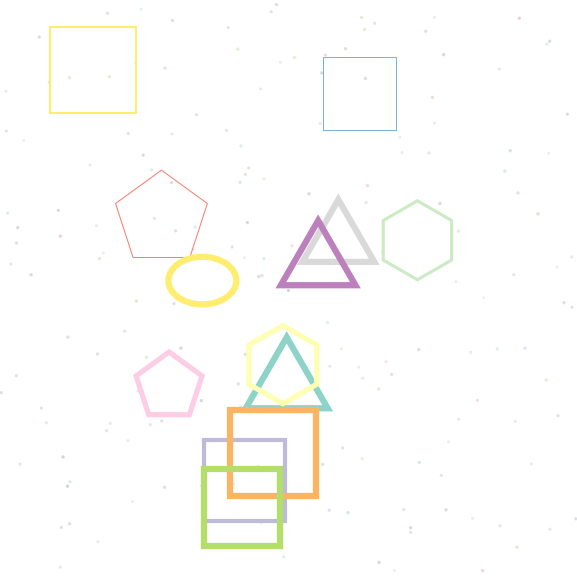[{"shape": "triangle", "thickness": 3, "radius": 0.41, "center": [0.496, 0.333]}, {"shape": "hexagon", "thickness": 2.5, "radius": 0.34, "center": [0.49, 0.368]}, {"shape": "square", "thickness": 2, "radius": 0.35, "center": [0.423, 0.168]}, {"shape": "pentagon", "thickness": 0.5, "radius": 0.42, "center": [0.28, 0.621]}, {"shape": "square", "thickness": 0.5, "radius": 0.32, "center": [0.622, 0.837]}, {"shape": "square", "thickness": 3, "radius": 0.37, "center": [0.473, 0.215]}, {"shape": "square", "thickness": 3, "radius": 0.33, "center": [0.419, 0.12]}, {"shape": "pentagon", "thickness": 2.5, "radius": 0.3, "center": [0.293, 0.33]}, {"shape": "triangle", "thickness": 3, "radius": 0.36, "center": [0.586, 0.582]}, {"shape": "triangle", "thickness": 3, "radius": 0.37, "center": [0.551, 0.543]}, {"shape": "hexagon", "thickness": 1.5, "radius": 0.34, "center": [0.723, 0.583]}, {"shape": "oval", "thickness": 3, "radius": 0.29, "center": [0.35, 0.513]}, {"shape": "square", "thickness": 1, "radius": 0.37, "center": [0.162, 0.878]}]